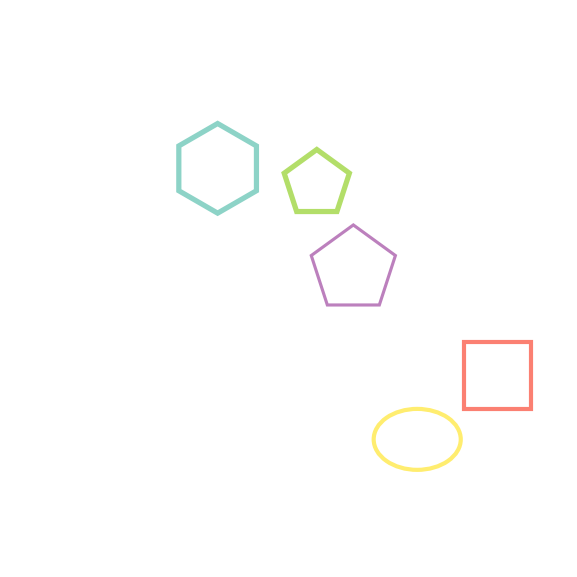[{"shape": "hexagon", "thickness": 2.5, "radius": 0.39, "center": [0.377, 0.708]}, {"shape": "square", "thickness": 2, "radius": 0.29, "center": [0.862, 0.348]}, {"shape": "pentagon", "thickness": 2.5, "radius": 0.3, "center": [0.549, 0.681]}, {"shape": "pentagon", "thickness": 1.5, "radius": 0.38, "center": [0.612, 0.533]}, {"shape": "oval", "thickness": 2, "radius": 0.38, "center": [0.722, 0.238]}]